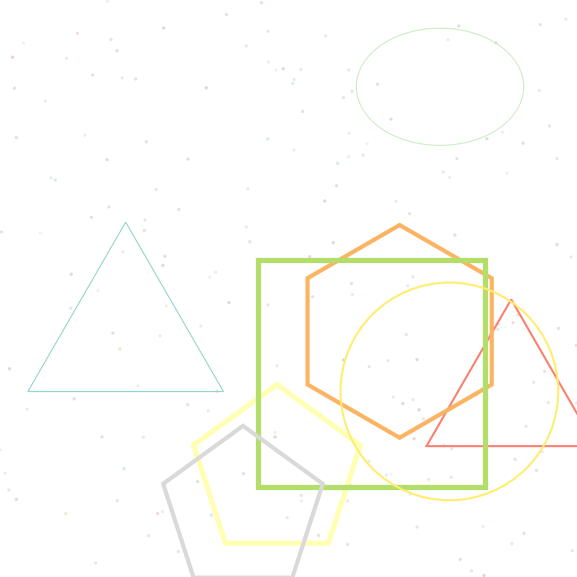[{"shape": "triangle", "thickness": 0.5, "radius": 0.98, "center": [0.218, 0.419]}, {"shape": "pentagon", "thickness": 2.5, "radius": 0.76, "center": [0.479, 0.181]}, {"shape": "triangle", "thickness": 1, "radius": 0.85, "center": [0.885, 0.311]}, {"shape": "hexagon", "thickness": 2, "radius": 0.92, "center": [0.692, 0.425]}, {"shape": "square", "thickness": 2.5, "radius": 0.98, "center": [0.643, 0.352]}, {"shape": "pentagon", "thickness": 2, "radius": 0.73, "center": [0.421, 0.116]}, {"shape": "oval", "thickness": 0.5, "radius": 0.72, "center": [0.762, 0.849]}, {"shape": "circle", "thickness": 1, "radius": 0.94, "center": [0.778, 0.321]}]